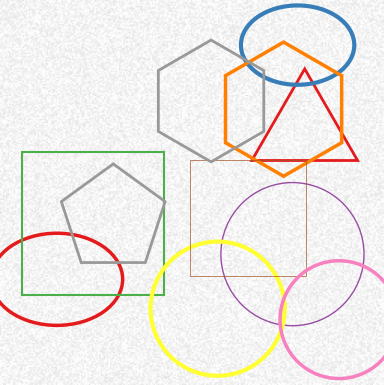[{"shape": "triangle", "thickness": 2, "radius": 0.79, "center": [0.791, 0.662]}, {"shape": "oval", "thickness": 2.5, "radius": 0.85, "center": [0.148, 0.275]}, {"shape": "oval", "thickness": 3, "radius": 0.74, "center": [0.773, 0.883]}, {"shape": "square", "thickness": 1.5, "radius": 0.93, "center": [0.242, 0.42]}, {"shape": "circle", "thickness": 1, "radius": 0.93, "center": [0.76, 0.34]}, {"shape": "hexagon", "thickness": 2.5, "radius": 0.87, "center": [0.737, 0.716]}, {"shape": "circle", "thickness": 3, "radius": 0.87, "center": [0.565, 0.198]}, {"shape": "square", "thickness": 0.5, "radius": 0.75, "center": [0.644, 0.434]}, {"shape": "circle", "thickness": 2.5, "radius": 0.77, "center": [0.88, 0.17]}, {"shape": "hexagon", "thickness": 2, "radius": 0.79, "center": [0.548, 0.738]}, {"shape": "pentagon", "thickness": 2, "radius": 0.71, "center": [0.294, 0.433]}]